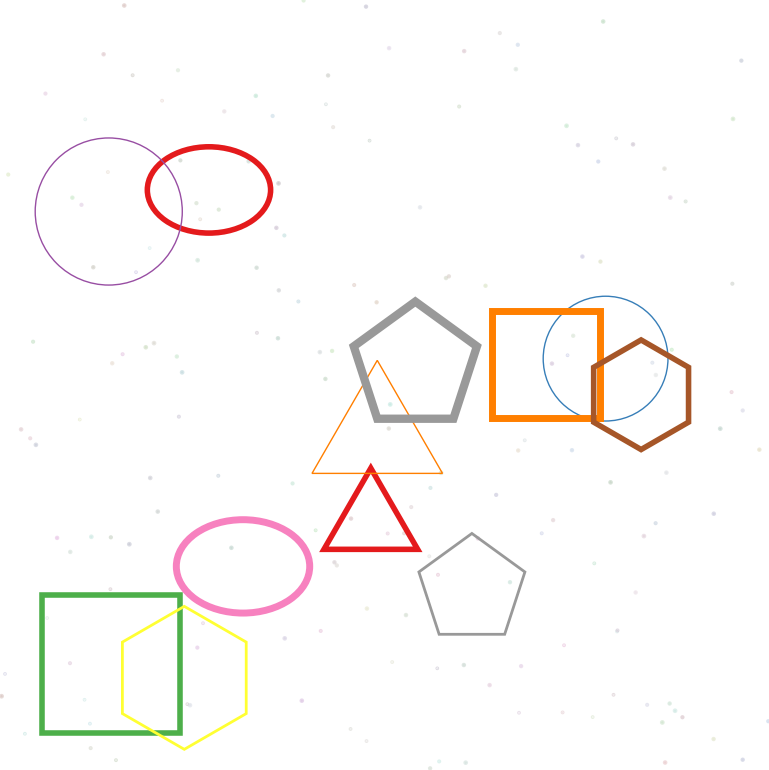[{"shape": "triangle", "thickness": 2, "radius": 0.35, "center": [0.482, 0.322]}, {"shape": "oval", "thickness": 2, "radius": 0.4, "center": [0.271, 0.753]}, {"shape": "circle", "thickness": 0.5, "radius": 0.41, "center": [0.786, 0.534]}, {"shape": "square", "thickness": 2, "radius": 0.45, "center": [0.144, 0.137]}, {"shape": "circle", "thickness": 0.5, "radius": 0.48, "center": [0.141, 0.725]}, {"shape": "triangle", "thickness": 0.5, "radius": 0.49, "center": [0.49, 0.434]}, {"shape": "square", "thickness": 2.5, "radius": 0.35, "center": [0.709, 0.527]}, {"shape": "hexagon", "thickness": 1, "radius": 0.46, "center": [0.239, 0.12]}, {"shape": "hexagon", "thickness": 2, "radius": 0.36, "center": [0.833, 0.487]}, {"shape": "oval", "thickness": 2.5, "radius": 0.43, "center": [0.316, 0.264]}, {"shape": "pentagon", "thickness": 1, "radius": 0.36, "center": [0.613, 0.235]}, {"shape": "pentagon", "thickness": 3, "radius": 0.42, "center": [0.539, 0.524]}]